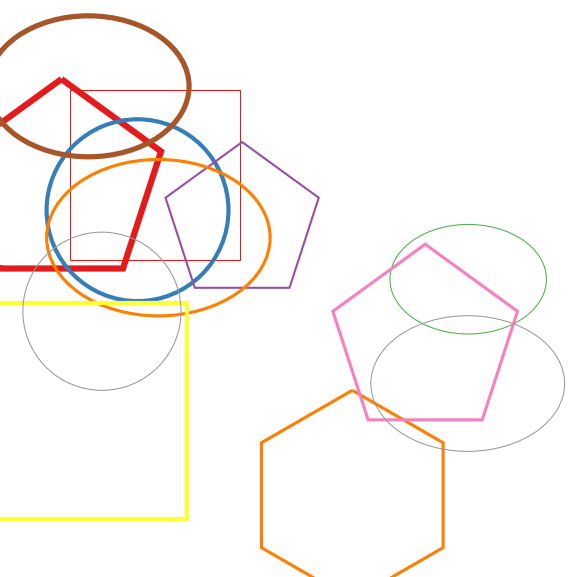[{"shape": "square", "thickness": 0.5, "radius": 0.73, "center": [0.269, 0.696]}, {"shape": "pentagon", "thickness": 3, "radius": 0.91, "center": [0.106, 0.681]}, {"shape": "circle", "thickness": 2, "radius": 0.79, "center": [0.238, 0.635]}, {"shape": "oval", "thickness": 0.5, "radius": 0.68, "center": [0.811, 0.516]}, {"shape": "pentagon", "thickness": 1, "radius": 0.7, "center": [0.419, 0.614]}, {"shape": "oval", "thickness": 1.5, "radius": 0.97, "center": [0.274, 0.588]}, {"shape": "hexagon", "thickness": 1.5, "radius": 0.91, "center": [0.61, 0.142]}, {"shape": "square", "thickness": 2, "radius": 0.93, "center": [0.136, 0.287]}, {"shape": "oval", "thickness": 2.5, "radius": 0.87, "center": [0.153, 0.85]}, {"shape": "pentagon", "thickness": 1.5, "radius": 0.84, "center": [0.736, 0.408]}, {"shape": "oval", "thickness": 0.5, "radius": 0.84, "center": [0.81, 0.335]}, {"shape": "circle", "thickness": 0.5, "radius": 0.68, "center": [0.177, 0.46]}]